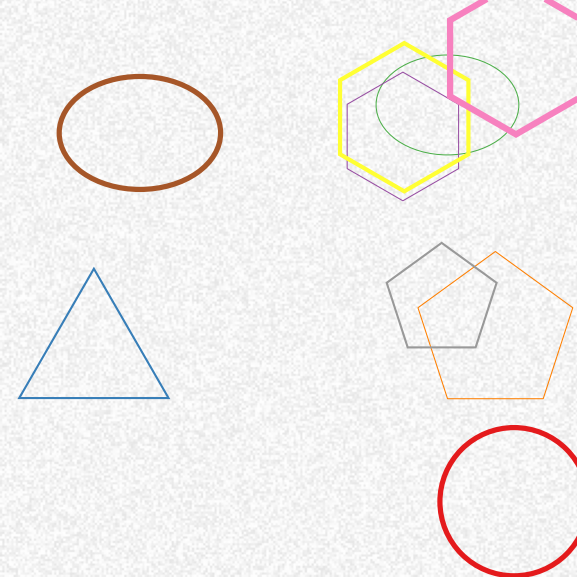[{"shape": "circle", "thickness": 2.5, "radius": 0.64, "center": [0.89, 0.13]}, {"shape": "triangle", "thickness": 1, "radius": 0.75, "center": [0.163, 0.384]}, {"shape": "oval", "thickness": 0.5, "radius": 0.62, "center": [0.775, 0.817]}, {"shape": "hexagon", "thickness": 0.5, "radius": 0.56, "center": [0.698, 0.763]}, {"shape": "pentagon", "thickness": 0.5, "radius": 0.7, "center": [0.858, 0.423]}, {"shape": "hexagon", "thickness": 2, "radius": 0.64, "center": [0.7, 0.796]}, {"shape": "oval", "thickness": 2.5, "radius": 0.7, "center": [0.242, 0.769]}, {"shape": "hexagon", "thickness": 3, "radius": 0.66, "center": [0.894, 0.898]}, {"shape": "pentagon", "thickness": 1, "radius": 0.5, "center": [0.765, 0.479]}]